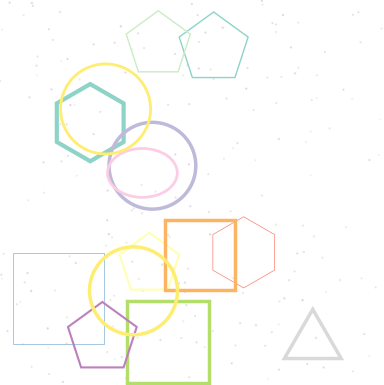[{"shape": "hexagon", "thickness": 3, "radius": 0.5, "center": [0.234, 0.681]}, {"shape": "pentagon", "thickness": 1, "radius": 0.47, "center": [0.555, 0.875]}, {"shape": "pentagon", "thickness": 1.5, "radius": 0.41, "center": [0.388, 0.314]}, {"shape": "circle", "thickness": 2.5, "radius": 0.56, "center": [0.396, 0.57]}, {"shape": "hexagon", "thickness": 0.5, "radius": 0.46, "center": [0.633, 0.345]}, {"shape": "square", "thickness": 0.5, "radius": 0.59, "center": [0.153, 0.225]}, {"shape": "square", "thickness": 2.5, "radius": 0.46, "center": [0.52, 0.338]}, {"shape": "square", "thickness": 2.5, "radius": 0.53, "center": [0.437, 0.112]}, {"shape": "oval", "thickness": 2, "radius": 0.45, "center": [0.37, 0.551]}, {"shape": "triangle", "thickness": 2.5, "radius": 0.43, "center": [0.812, 0.111]}, {"shape": "pentagon", "thickness": 1.5, "radius": 0.47, "center": [0.266, 0.122]}, {"shape": "pentagon", "thickness": 1, "radius": 0.44, "center": [0.411, 0.884]}, {"shape": "circle", "thickness": 2.5, "radius": 0.57, "center": [0.347, 0.245]}, {"shape": "circle", "thickness": 2, "radius": 0.58, "center": [0.274, 0.717]}]